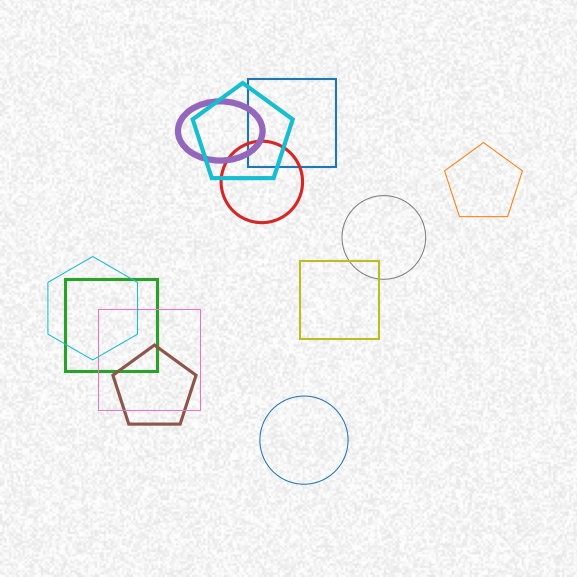[{"shape": "circle", "thickness": 0.5, "radius": 0.38, "center": [0.526, 0.237]}, {"shape": "square", "thickness": 1, "radius": 0.38, "center": [0.505, 0.786]}, {"shape": "pentagon", "thickness": 0.5, "radius": 0.35, "center": [0.837, 0.681]}, {"shape": "square", "thickness": 1.5, "radius": 0.4, "center": [0.192, 0.437]}, {"shape": "circle", "thickness": 1.5, "radius": 0.35, "center": [0.453, 0.684]}, {"shape": "oval", "thickness": 3, "radius": 0.37, "center": [0.381, 0.772]}, {"shape": "pentagon", "thickness": 1.5, "radius": 0.38, "center": [0.267, 0.326]}, {"shape": "square", "thickness": 0.5, "radius": 0.44, "center": [0.258, 0.376]}, {"shape": "circle", "thickness": 0.5, "radius": 0.36, "center": [0.665, 0.588]}, {"shape": "square", "thickness": 1, "radius": 0.34, "center": [0.588, 0.479]}, {"shape": "hexagon", "thickness": 0.5, "radius": 0.45, "center": [0.161, 0.465]}, {"shape": "pentagon", "thickness": 2, "radius": 0.46, "center": [0.42, 0.764]}]